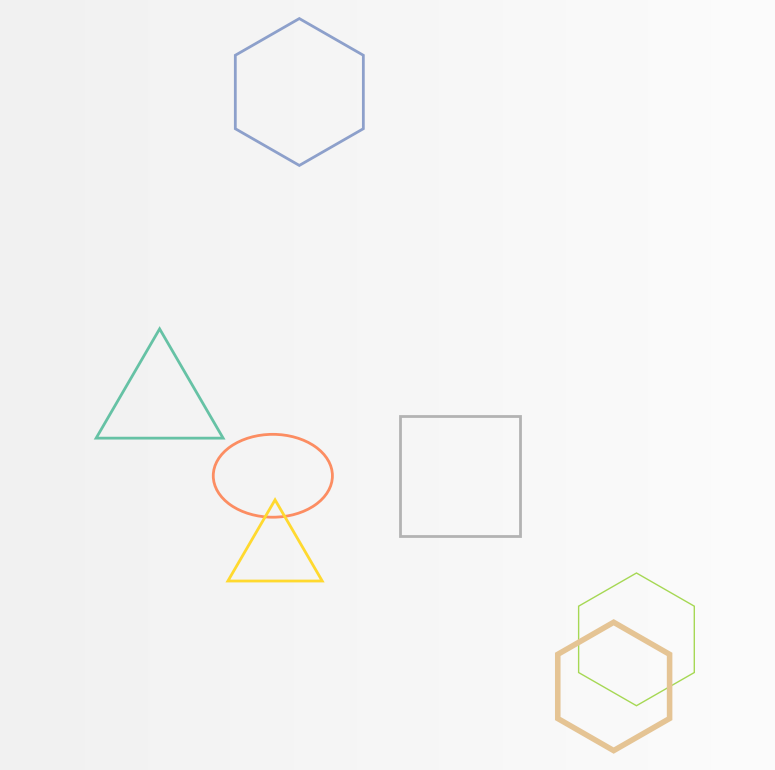[{"shape": "triangle", "thickness": 1, "radius": 0.47, "center": [0.206, 0.478]}, {"shape": "oval", "thickness": 1, "radius": 0.38, "center": [0.352, 0.382]}, {"shape": "hexagon", "thickness": 1, "radius": 0.48, "center": [0.386, 0.881]}, {"shape": "hexagon", "thickness": 0.5, "radius": 0.43, "center": [0.821, 0.17]}, {"shape": "triangle", "thickness": 1, "radius": 0.35, "center": [0.355, 0.281]}, {"shape": "hexagon", "thickness": 2, "radius": 0.42, "center": [0.792, 0.109]}, {"shape": "square", "thickness": 1, "radius": 0.39, "center": [0.594, 0.382]}]